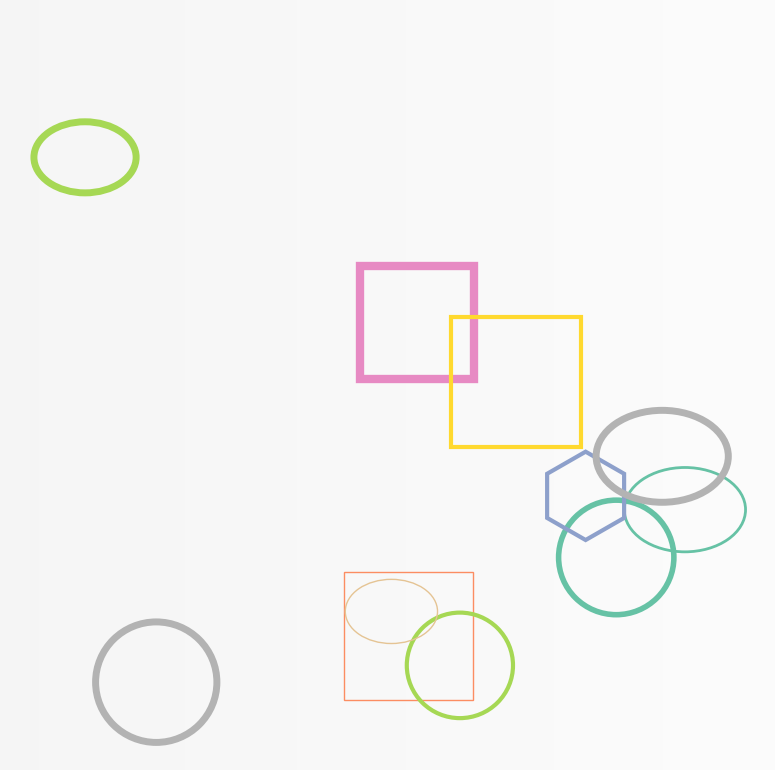[{"shape": "oval", "thickness": 1, "radius": 0.39, "center": [0.884, 0.338]}, {"shape": "circle", "thickness": 2, "radius": 0.37, "center": [0.795, 0.276]}, {"shape": "square", "thickness": 0.5, "radius": 0.42, "center": [0.527, 0.174]}, {"shape": "hexagon", "thickness": 1.5, "radius": 0.29, "center": [0.756, 0.356]}, {"shape": "square", "thickness": 3, "radius": 0.37, "center": [0.538, 0.581]}, {"shape": "oval", "thickness": 2.5, "radius": 0.33, "center": [0.11, 0.796]}, {"shape": "circle", "thickness": 1.5, "radius": 0.34, "center": [0.593, 0.136]}, {"shape": "square", "thickness": 1.5, "radius": 0.42, "center": [0.666, 0.504]}, {"shape": "oval", "thickness": 0.5, "radius": 0.3, "center": [0.505, 0.206]}, {"shape": "oval", "thickness": 2.5, "radius": 0.43, "center": [0.854, 0.407]}, {"shape": "circle", "thickness": 2.5, "radius": 0.39, "center": [0.202, 0.114]}]